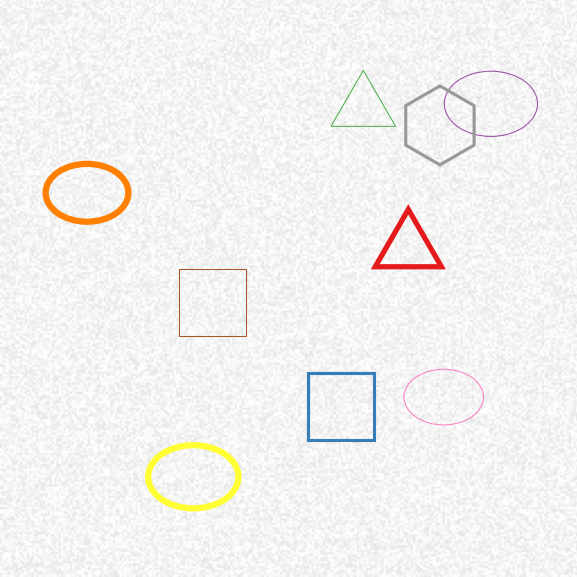[{"shape": "triangle", "thickness": 2.5, "radius": 0.33, "center": [0.707, 0.57]}, {"shape": "square", "thickness": 1.5, "radius": 0.29, "center": [0.59, 0.295]}, {"shape": "triangle", "thickness": 0.5, "radius": 0.32, "center": [0.629, 0.813]}, {"shape": "oval", "thickness": 0.5, "radius": 0.4, "center": [0.85, 0.819]}, {"shape": "oval", "thickness": 3, "radius": 0.36, "center": [0.151, 0.665]}, {"shape": "oval", "thickness": 3, "radius": 0.39, "center": [0.335, 0.174]}, {"shape": "square", "thickness": 0.5, "radius": 0.29, "center": [0.368, 0.475]}, {"shape": "oval", "thickness": 0.5, "radius": 0.34, "center": [0.768, 0.312]}, {"shape": "hexagon", "thickness": 1.5, "radius": 0.34, "center": [0.762, 0.782]}]